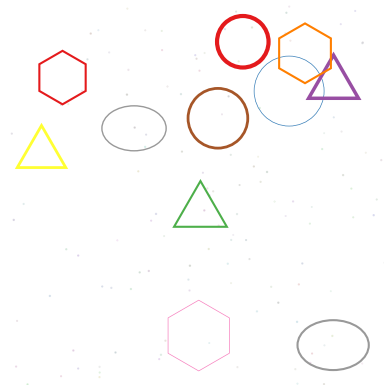[{"shape": "hexagon", "thickness": 1.5, "radius": 0.35, "center": [0.162, 0.799]}, {"shape": "circle", "thickness": 3, "radius": 0.33, "center": [0.631, 0.892]}, {"shape": "circle", "thickness": 0.5, "radius": 0.45, "center": [0.751, 0.763]}, {"shape": "triangle", "thickness": 1.5, "radius": 0.4, "center": [0.521, 0.451]}, {"shape": "triangle", "thickness": 2.5, "radius": 0.37, "center": [0.866, 0.782]}, {"shape": "hexagon", "thickness": 1.5, "radius": 0.39, "center": [0.792, 0.862]}, {"shape": "triangle", "thickness": 2, "radius": 0.36, "center": [0.108, 0.601]}, {"shape": "circle", "thickness": 2, "radius": 0.39, "center": [0.566, 0.693]}, {"shape": "hexagon", "thickness": 0.5, "radius": 0.46, "center": [0.516, 0.128]}, {"shape": "oval", "thickness": 1.5, "radius": 0.46, "center": [0.865, 0.104]}, {"shape": "oval", "thickness": 1, "radius": 0.42, "center": [0.348, 0.667]}]